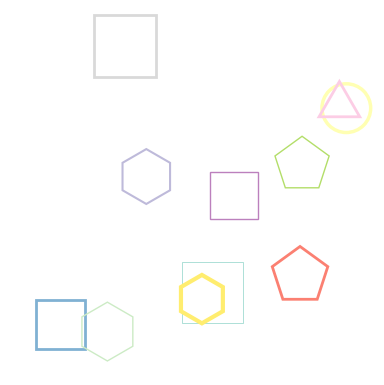[{"shape": "square", "thickness": 0.5, "radius": 0.4, "center": [0.553, 0.241]}, {"shape": "circle", "thickness": 2.5, "radius": 0.32, "center": [0.9, 0.719]}, {"shape": "hexagon", "thickness": 1.5, "radius": 0.36, "center": [0.38, 0.541]}, {"shape": "pentagon", "thickness": 2, "radius": 0.38, "center": [0.779, 0.284]}, {"shape": "square", "thickness": 2, "radius": 0.32, "center": [0.156, 0.158]}, {"shape": "pentagon", "thickness": 1, "radius": 0.37, "center": [0.785, 0.572]}, {"shape": "triangle", "thickness": 2, "radius": 0.31, "center": [0.882, 0.727]}, {"shape": "square", "thickness": 2, "radius": 0.4, "center": [0.325, 0.882]}, {"shape": "square", "thickness": 1, "radius": 0.31, "center": [0.608, 0.492]}, {"shape": "hexagon", "thickness": 1, "radius": 0.38, "center": [0.279, 0.139]}, {"shape": "hexagon", "thickness": 3, "radius": 0.31, "center": [0.524, 0.223]}]